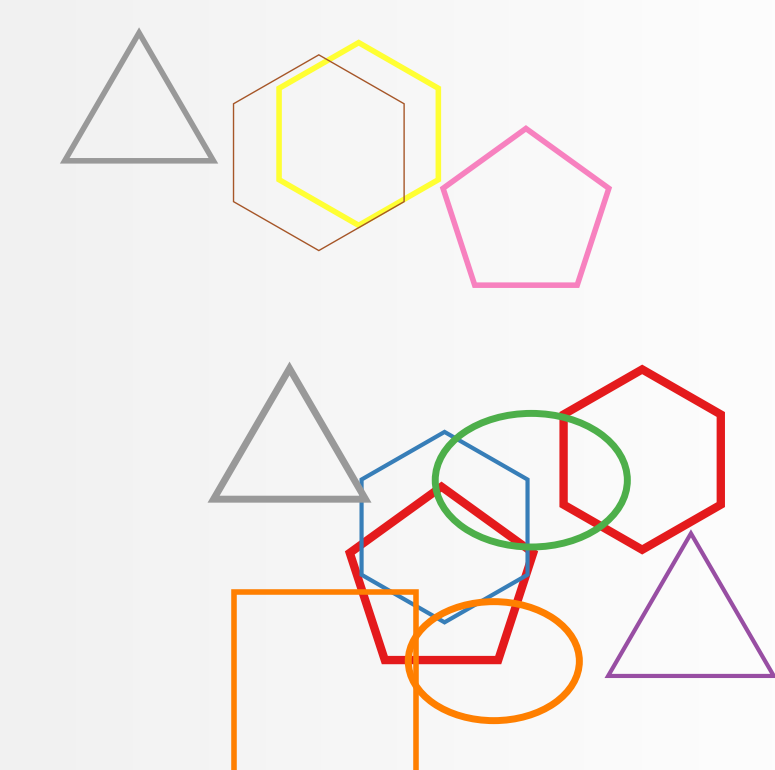[{"shape": "hexagon", "thickness": 3, "radius": 0.59, "center": [0.829, 0.403]}, {"shape": "pentagon", "thickness": 3, "radius": 0.62, "center": [0.57, 0.243]}, {"shape": "hexagon", "thickness": 1.5, "radius": 0.62, "center": [0.574, 0.315]}, {"shape": "oval", "thickness": 2.5, "radius": 0.62, "center": [0.686, 0.376]}, {"shape": "triangle", "thickness": 1.5, "radius": 0.62, "center": [0.892, 0.184]}, {"shape": "square", "thickness": 2, "radius": 0.59, "center": [0.42, 0.114]}, {"shape": "oval", "thickness": 2.5, "radius": 0.55, "center": [0.637, 0.141]}, {"shape": "hexagon", "thickness": 2, "radius": 0.59, "center": [0.463, 0.826]}, {"shape": "hexagon", "thickness": 0.5, "radius": 0.64, "center": [0.411, 0.802]}, {"shape": "pentagon", "thickness": 2, "radius": 0.56, "center": [0.679, 0.721]}, {"shape": "triangle", "thickness": 2.5, "radius": 0.57, "center": [0.374, 0.408]}, {"shape": "triangle", "thickness": 2, "radius": 0.55, "center": [0.179, 0.847]}]